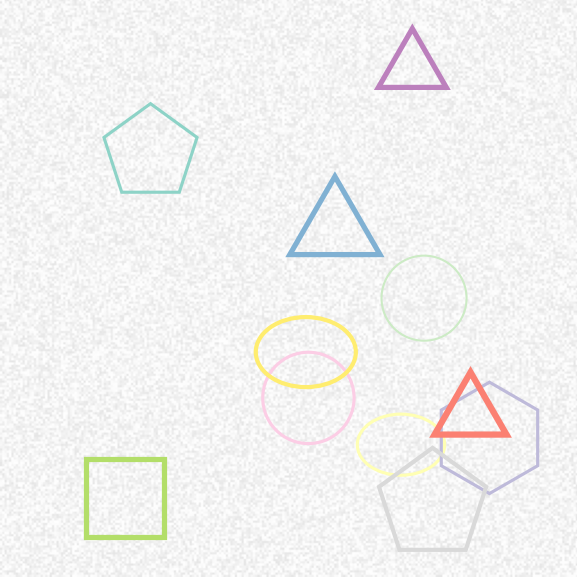[{"shape": "pentagon", "thickness": 1.5, "radius": 0.42, "center": [0.261, 0.735]}, {"shape": "oval", "thickness": 1.5, "radius": 0.38, "center": [0.694, 0.229]}, {"shape": "hexagon", "thickness": 1.5, "radius": 0.48, "center": [0.848, 0.241]}, {"shape": "triangle", "thickness": 3, "radius": 0.36, "center": [0.815, 0.283]}, {"shape": "triangle", "thickness": 2.5, "radius": 0.45, "center": [0.58, 0.603]}, {"shape": "square", "thickness": 2.5, "radius": 0.34, "center": [0.217, 0.137]}, {"shape": "circle", "thickness": 1.5, "radius": 0.4, "center": [0.534, 0.31]}, {"shape": "pentagon", "thickness": 2, "radius": 0.49, "center": [0.749, 0.126]}, {"shape": "triangle", "thickness": 2.5, "radius": 0.34, "center": [0.714, 0.882]}, {"shape": "circle", "thickness": 1, "radius": 0.37, "center": [0.734, 0.483]}, {"shape": "oval", "thickness": 2, "radius": 0.43, "center": [0.53, 0.389]}]